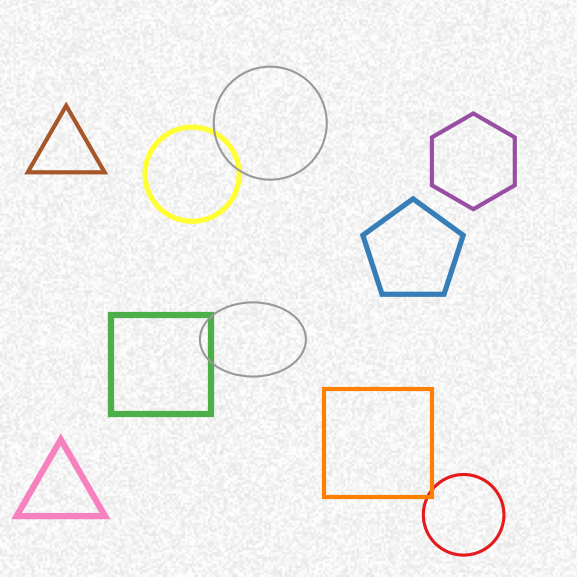[{"shape": "circle", "thickness": 1.5, "radius": 0.35, "center": [0.803, 0.108]}, {"shape": "pentagon", "thickness": 2.5, "radius": 0.46, "center": [0.715, 0.563]}, {"shape": "square", "thickness": 3, "radius": 0.43, "center": [0.28, 0.368]}, {"shape": "hexagon", "thickness": 2, "radius": 0.41, "center": [0.82, 0.72]}, {"shape": "square", "thickness": 2, "radius": 0.47, "center": [0.654, 0.232]}, {"shape": "circle", "thickness": 2.5, "radius": 0.41, "center": [0.333, 0.698]}, {"shape": "triangle", "thickness": 2, "radius": 0.38, "center": [0.115, 0.739]}, {"shape": "triangle", "thickness": 3, "radius": 0.44, "center": [0.105, 0.15]}, {"shape": "oval", "thickness": 1, "radius": 0.46, "center": [0.438, 0.411]}, {"shape": "circle", "thickness": 1, "radius": 0.49, "center": [0.468, 0.786]}]